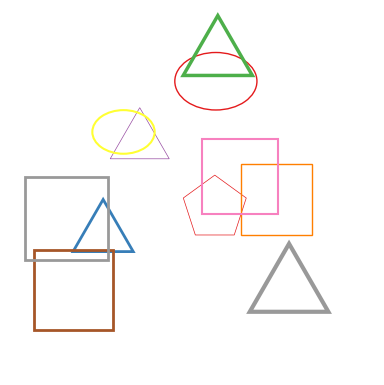[{"shape": "oval", "thickness": 1, "radius": 0.53, "center": [0.561, 0.789]}, {"shape": "pentagon", "thickness": 0.5, "radius": 0.43, "center": [0.558, 0.459]}, {"shape": "triangle", "thickness": 2, "radius": 0.45, "center": [0.268, 0.392]}, {"shape": "triangle", "thickness": 2.5, "radius": 0.52, "center": [0.566, 0.856]}, {"shape": "triangle", "thickness": 0.5, "radius": 0.44, "center": [0.363, 0.632]}, {"shape": "square", "thickness": 1, "radius": 0.47, "center": [0.718, 0.482]}, {"shape": "oval", "thickness": 1.5, "radius": 0.4, "center": [0.321, 0.657]}, {"shape": "square", "thickness": 2, "radius": 0.52, "center": [0.191, 0.247]}, {"shape": "square", "thickness": 1.5, "radius": 0.49, "center": [0.623, 0.541]}, {"shape": "square", "thickness": 2, "radius": 0.54, "center": [0.173, 0.432]}, {"shape": "triangle", "thickness": 3, "radius": 0.59, "center": [0.751, 0.249]}]